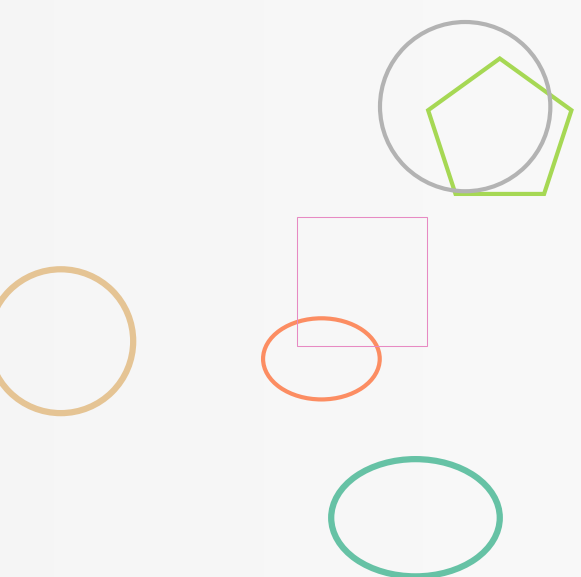[{"shape": "oval", "thickness": 3, "radius": 0.73, "center": [0.715, 0.103]}, {"shape": "oval", "thickness": 2, "radius": 0.5, "center": [0.553, 0.378]}, {"shape": "square", "thickness": 0.5, "radius": 0.56, "center": [0.622, 0.512]}, {"shape": "pentagon", "thickness": 2, "radius": 0.65, "center": [0.86, 0.768]}, {"shape": "circle", "thickness": 3, "radius": 0.62, "center": [0.105, 0.408]}, {"shape": "circle", "thickness": 2, "radius": 0.73, "center": [0.8, 0.815]}]